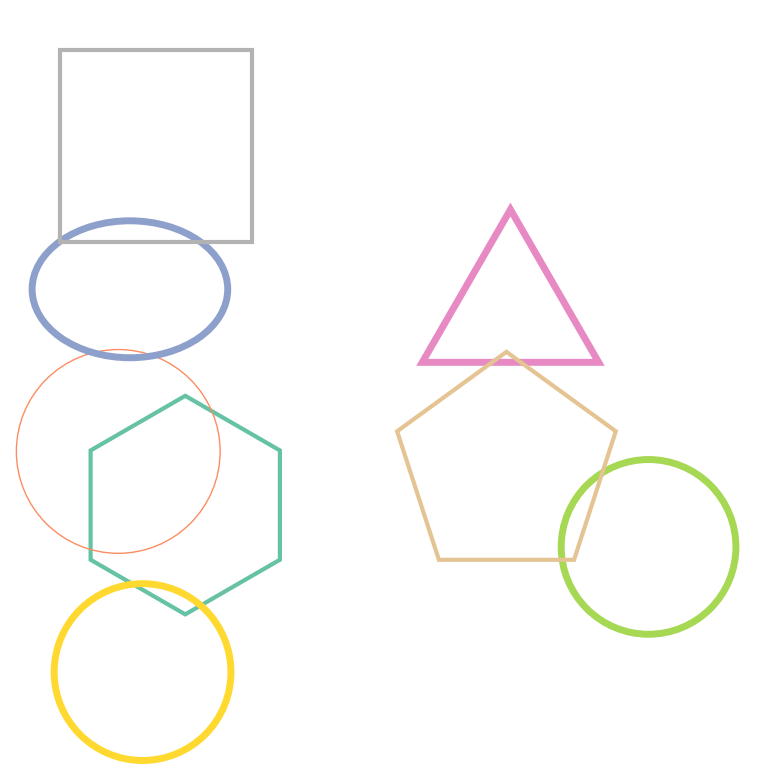[{"shape": "hexagon", "thickness": 1.5, "radius": 0.71, "center": [0.241, 0.344]}, {"shape": "circle", "thickness": 0.5, "radius": 0.66, "center": [0.154, 0.414]}, {"shape": "oval", "thickness": 2.5, "radius": 0.64, "center": [0.169, 0.624]}, {"shape": "triangle", "thickness": 2.5, "radius": 0.66, "center": [0.663, 0.596]}, {"shape": "circle", "thickness": 2.5, "radius": 0.57, "center": [0.842, 0.29]}, {"shape": "circle", "thickness": 2.5, "radius": 0.57, "center": [0.185, 0.127]}, {"shape": "pentagon", "thickness": 1.5, "radius": 0.75, "center": [0.658, 0.394]}, {"shape": "square", "thickness": 1.5, "radius": 0.62, "center": [0.203, 0.81]}]